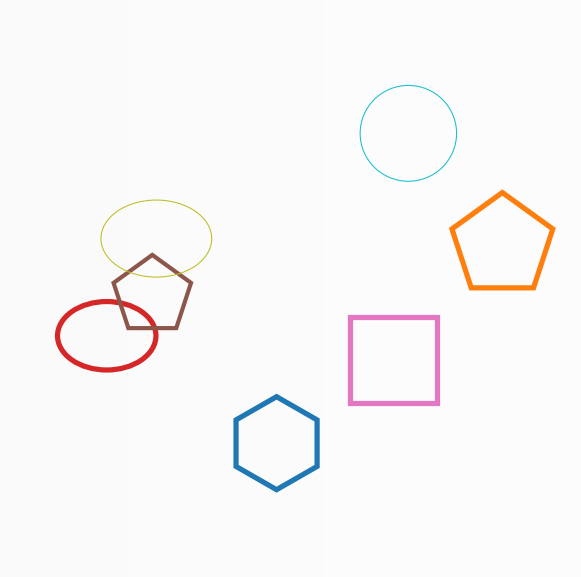[{"shape": "hexagon", "thickness": 2.5, "radius": 0.4, "center": [0.476, 0.232]}, {"shape": "pentagon", "thickness": 2.5, "radius": 0.46, "center": [0.864, 0.575]}, {"shape": "oval", "thickness": 2.5, "radius": 0.42, "center": [0.184, 0.418]}, {"shape": "pentagon", "thickness": 2, "radius": 0.35, "center": [0.262, 0.488]}, {"shape": "square", "thickness": 2.5, "radius": 0.37, "center": [0.677, 0.376]}, {"shape": "oval", "thickness": 0.5, "radius": 0.48, "center": [0.269, 0.586]}, {"shape": "circle", "thickness": 0.5, "radius": 0.41, "center": [0.703, 0.768]}]